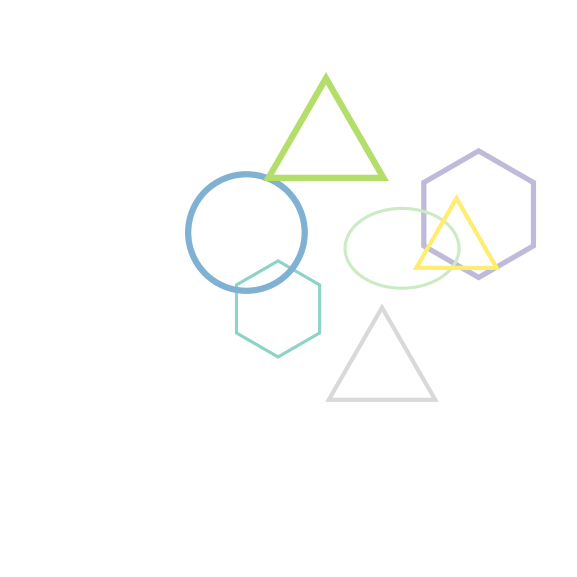[{"shape": "hexagon", "thickness": 1.5, "radius": 0.42, "center": [0.481, 0.464]}, {"shape": "hexagon", "thickness": 2.5, "radius": 0.55, "center": [0.829, 0.628]}, {"shape": "circle", "thickness": 3, "radius": 0.5, "center": [0.427, 0.596]}, {"shape": "triangle", "thickness": 3, "radius": 0.57, "center": [0.564, 0.749]}, {"shape": "triangle", "thickness": 2, "radius": 0.53, "center": [0.661, 0.36]}, {"shape": "oval", "thickness": 1.5, "radius": 0.49, "center": [0.696, 0.569]}, {"shape": "triangle", "thickness": 2, "radius": 0.4, "center": [0.79, 0.575]}]